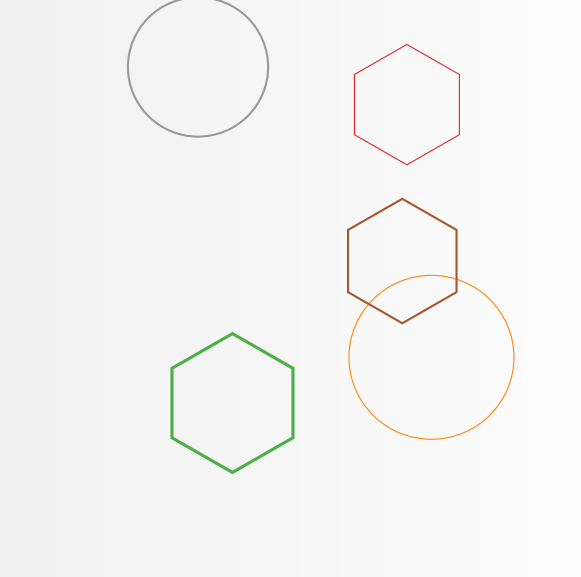[{"shape": "hexagon", "thickness": 0.5, "radius": 0.52, "center": [0.7, 0.818]}, {"shape": "hexagon", "thickness": 1.5, "radius": 0.6, "center": [0.4, 0.301]}, {"shape": "circle", "thickness": 0.5, "radius": 0.71, "center": [0.742, 0.38]}, {"shape": "hexagon", "thickness": 1, "radius": 0.54, "center": [0.692, 0.547]}, {"shape": "circle", "thickness": 1, "radius": 0.6, "center": [0.341, 0.883]}]